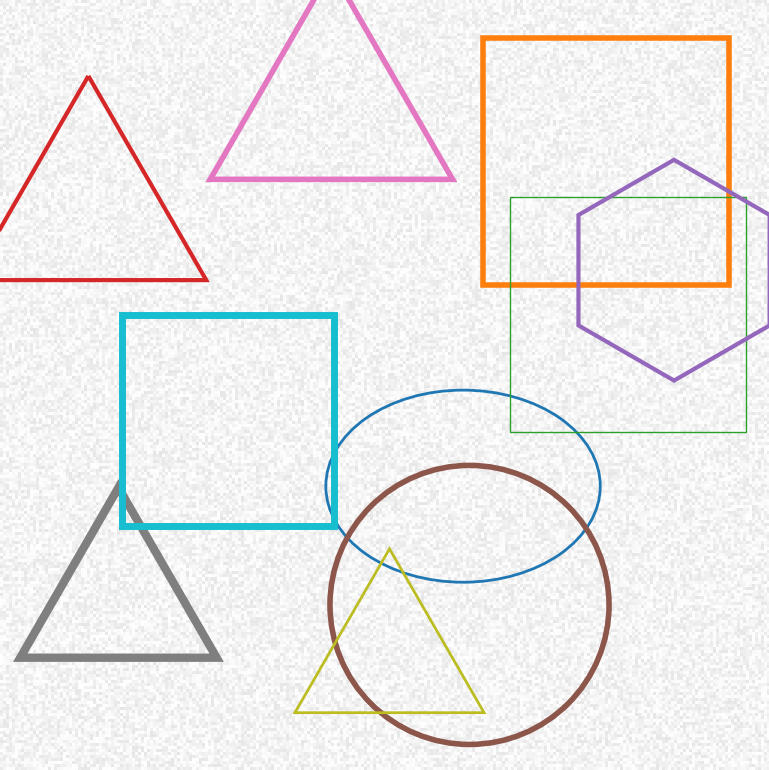[{"shape": "oval", "thickness": 1, "radius": 0.89, "center": [0.601, 0.369]}, {"shape": "square", "thickness": 2, "radius": 0.8, "center": [0.787, 0.79]}, {"shape": "square", "thickness": 0.5, "radius": 0.77, "center": [0.816, 0.591]}, {"shape": "triangle", "thickness": 1.5, "radius": 0.88, "center": [0.115, 0.725]}, {"shape": "hexagon", "thickness": 1.5, "radius": 0.72, "center": [0.875, 0.649]}, {"shape": "circle", "thickness": 2, "radius": 0.91, "center": [0.61, 0.214]}, {"shape": "triangle", "thickness": 2, "radius": 0.91, "center": [0.43, 0.858]}, {"shape": "triangle", "thickness": 3, "radius": 0.74, "center": [0.154, 0.219]}, {"shape": "triangle", "thickness": 1, "radius": 0.71, "center": [0.506, 0.145]}, {"shape": "square", "thickness": 2.5, "radius": 0.69, "center": [0.296, 0.454]}]